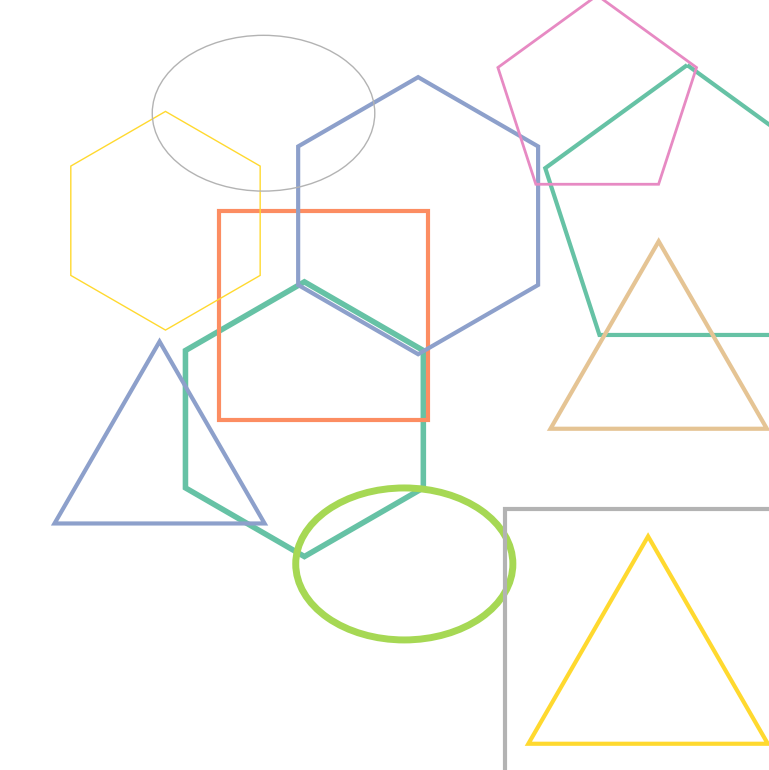[{"shape": "pentagon", "thickness": 1.5, "radius": 0.97, "center": [0.892, 0.722]}, {"shape": "hexagon", "thickness": 2, "radius": 0.89, "center": [0.395, 0.456]}, {"shape": "square", "thickness": 1.5, "radius": 0.68, "center": [0.42, 0.591]}, {"shape": "hexagon", "thickness": 1.5, "radius": 0.9, "center": [0.543, 0.72]}, {"shape": "triangle", "thickness": 1.5, "radius": 0.79, "center": [0.207, 0.399]}, {"shape": "pentagon", "thickness": 1, "radius": 0.68, "center": [0.776, 0.87]}, {"shape": "oval", "thickness": 2.5, "radius": 0.7, "center": [0.525, 0.268]}, {"shape": "triangle", "thickness": 1.5, "radius": 0.9, "center": [0.842, 0.124]}, {"shape": "hexagon", "thickness": 0.5, "radius": 0.71, "center": [0.215, 0.713]}, {"shape": "triangle", "thickness": 1.5, "radius": 0.81, "center": [0.855, 0.524]}, {"shape": "oval", "thickness": 0.5, "radius": 0.72, "center": [0.342, 0.853]}, {"shape": "square", "thickness": 1.5, "radius": 0.96, "center": [0.847, 0.148]}]